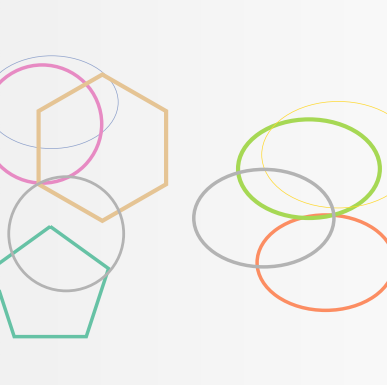[{"shape": "pentagon", "thickness": 2.5, "radius": 0.79, "center": [0.13, 0.254]}, {"shape": "oval", "thickness": 2.5, "radius": 0.89, "center": [0.84, 0.318]}, {"shape": "oval", "thickness": 0.5, "radius": 0.86, "center": [0.133, 0.735]}, {"shape": "circle", "thickness": 2.5, "radius": 0.77, "center": [0.109, 0.678]}, {"shape": "oval", "thickness": 3, "radius": 0.91, "center": [0.797, 0.562]}, {"shape": "oval", "thickness": 0.5, "radius": 0.99, "center": [0.873, 0.598]}, {"shape": "hexagon", "thickness": 3, "radius": 0.95, "center": [0.264, 0.616]}, {"shape": "circle", "thickness": 2, "radius": 0.74, "center": [0.171, 0.393]}, {"shape": "oval", "thickness": 2.5, "radius": 0.9, "center": [0.681, 0.433]}]